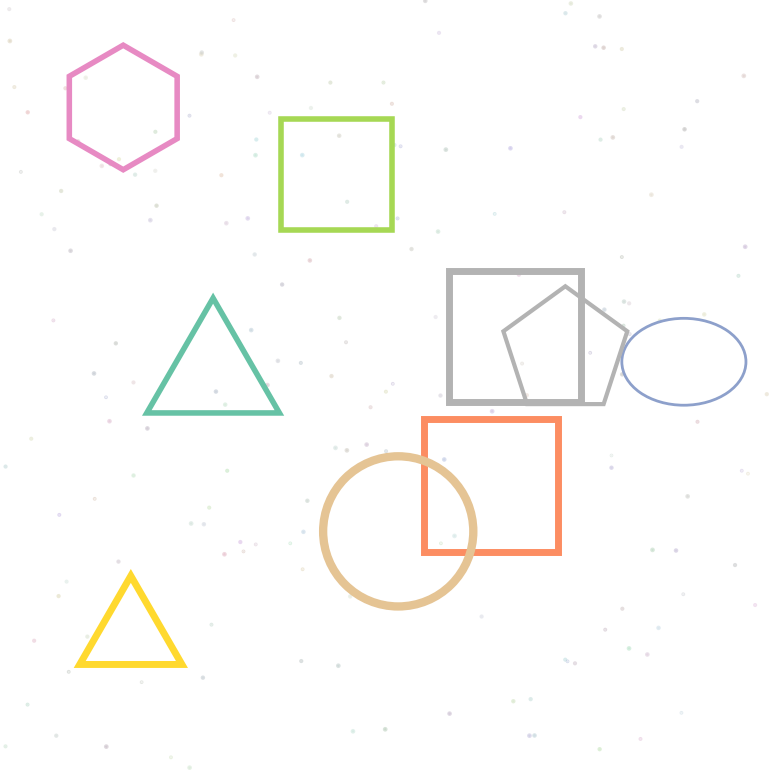[{"shape": "triangle", "thickness": 2, "radius": 0.5, "center": [0.277, 0.513]}, {"shape": "square", "thickness": 2.5, "radius": 0.43, "center": [0.638, 0.369]}, {"shape": "oval", "thickness": 1, "radius": 0.4, "center": [0.888, 0.53]}, {"shape": "hexagon", "thickness": 2, "radius": 0.4, "center": [0.16, 0.86]}, {"shape": "square", "thickness": 2, "radius": 0.36, "center": [0.437, 0.773]}, {"shape": "triangle", "thickness": 2.5, "radius": 0.38, "center": [0.17, 0.175]}, {"shape": "circle", "thickness": 3, "radius": 0.49, "center": [0.517, 0.31]}, {"shape": "square", "thickness": 2.5, "radius": 0.43, "center": [0.669, 0.563]}, {"shape": "pentagon", "thickness": 1.5, "radius": 0.42, "center": [0.734, 0.544]}]